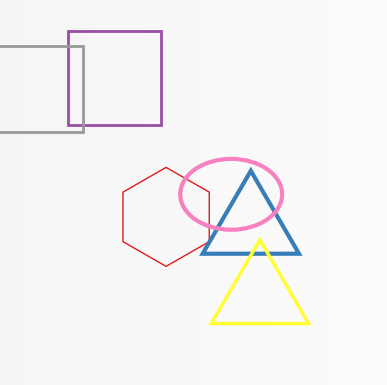[{"shape": "hexagon", "thickness": 1, "radius": 0.64, "center": [0.429, 0.437]}, {"shape": "triangle", "thickness": 3, "radius": 0.72, "center": [0.647, 0.413]}, {"shape": "square", "thickness": 2, "radius": 0.61, "center": [0.295, 0.797]}, {"shape": "triangle", "thickness": 2.5, "radius": 0.73, "center": [0.671, 0.232]}, {"shape": "oval", "thickness": 3, "radius": 0.66, "center": [0.597, 0.495]}, {"shape": "square", "thickness": 2, "radius": 0.56, "center": [0.102, 0.769]}]